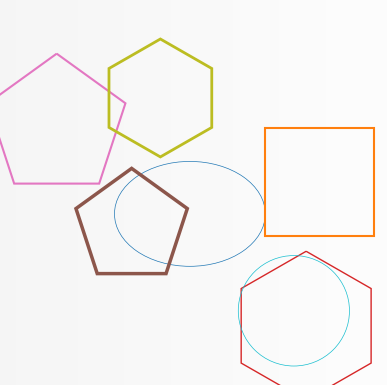[{"shape": "oval", "thickness": 0.5, "radius": 0.97, "center": [0.49, 0.444]}, {"shape": "square", "thickness": 1.5, "radius": 0.7, "center": [0.823, 0.527]}, {"shape": "hexagon", "thickness": 1, "radius": 0.97, "center": [0.79, 0.154]}, {"shape": "pentagon", "thickness": 2.5, "radius": 0.76, "center": [0.34, 0.412]}, {"shape": "pentagon", "thickness": 1.5, "radius": 0.93, "center": [0.146, 0.674]}, {"shape": "hexagon", "thickness": 2, "radius": 0.77, "center": [0.414, 0.746]}, {"shape": "circle", "thickness": 0.5, "radius": 0.72, "center": [0.758, 0.193]}]